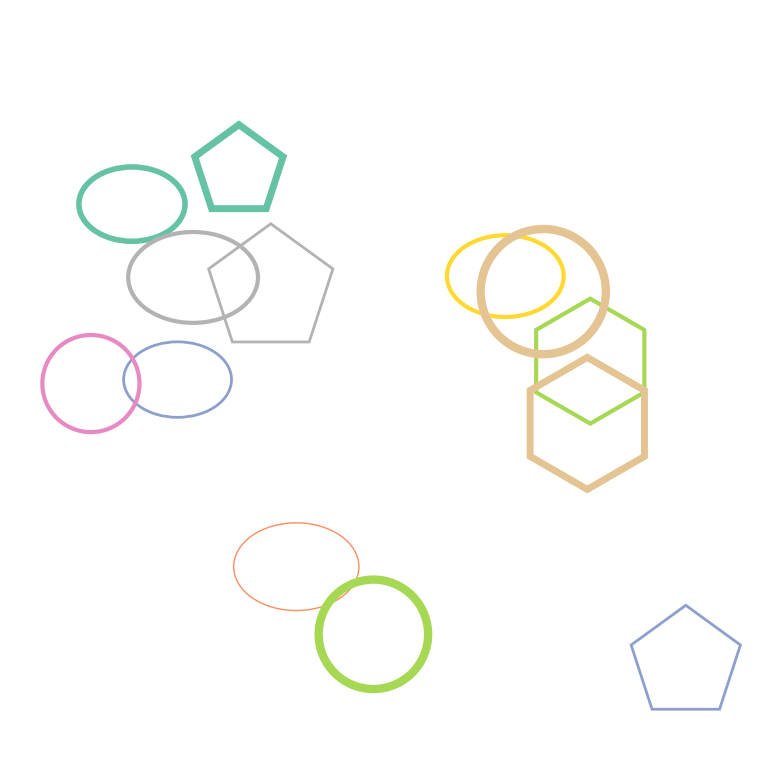[{"shape": "oval", "thickness": 2, "radius": 0.34, "center": [0.171, 0.735]}, {"shape": "pentagon", "thickness": 2.5, "radius": 0.3, "center": [0.31, 0.778]}, {"shape": "oval", "thickness": 0.5, "radius": 0.41, "center": [0.385, 0.264]}, {"shape": "pentagon", "thickness": 1, "radius": 0.37, "center": [0.891, 0.139]}, {"shape": "oval", "thickness": 1, "radius": 0.35, "center": [0.231, 0.507]}, {"shape": "circle", "thickness": 1.5, "radius": 0.32, "center": [0.118, 0.502]}, {"shape": "hexagon", "thickness": 1.5, "radius": 0.41, "center": [0.767, 0.531]}, {"shape": "circle", "thickness": 3, "radius": 0.36, "center": [0.485, 0.176]}, {"shape": "oval", "thickness": 1.5, "radius": 0.38, "center": [0.656, 0.641]}, {"shape": "circle", "thickness": 3, "radius": 0.41, "center": [0.706, 0.621]}, {"shape": "hexagon", "thickness": 2.5, "radius": 0.43, "center": [0.763, 0.45]}, {"shape": "pentagon", "thickness": 1, "radius": 0.42, "center": [0.352, 0.625]}, {"shape": "oval", "thickness": 1.5, "radius": 0.42, "center": [0.251, 0.64]}]